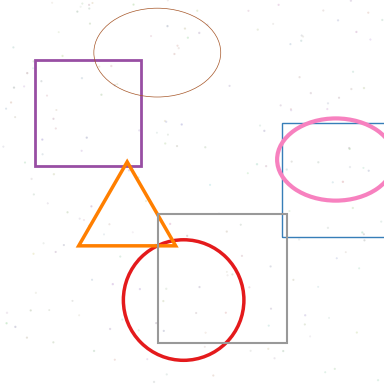[{"shape": "circle", "thickness": 2.5, "radius": 0.78, "center": [0.477, 0.221]}, {"shape": "square", "thickness": 1, "radius": 0.74, "center": [0.882, 0.533]}, {"shape": "square", "thickness": 2, "radius": 0.69, "center": [0.229, 0.706]}, {"shape": "triangle", "thickness": 2.5, "radius": 0.73, "center": [0.33, 0.434]}, {"shape": "oval", "thickness": 0.5, "radius": 0.82, "center": [0.409, 0.863]}, {"shape": "oval", "thickness": 3, "radius": 0.76, "center": [0.872, 0.586]}, {"shape": "square", "thickness": 1.5, "radius": 0.84, "center": [0.578, 0.276]}]